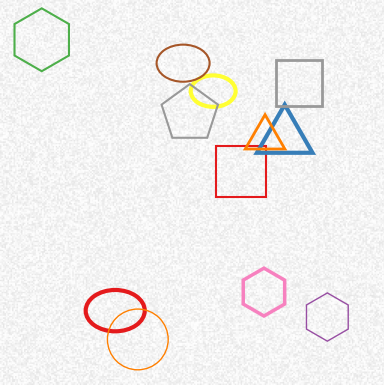[{"shape": "oval", "thickness": 3, "radius": 0.38, "center": [0.299, 0.193]}, {"shape": "square", "thickness": 1.5, "radius": 0.33, "center": [0.626, 0.554]}, {"shape": "triangle", "thickness": 3, "radius": 0.42, "center": [0.739, 0.645]}, {"shape": "hexagon", "thickness": 1.5, "radius": 0.41, "center": [0.108, 0.897]}, {"shape": "hexagon", "thickness": 1, "radius": 0.31, "center": [0.85, 0.177]}, {"shape": "circle", "thickness": 1, "radius": 0.39, "center": [0.358, 0.118]}, {"shape": "triangle", "thickness": 2, "radius": 0.3, "center": [0.688, 0.643]}, {"shape": "oval", "thickness": 3, "radius": 0.29, "center": [0.554, 0.763]}, {"shape": "oval", "thickness": 1.5, "radius": 0.34, "center": [0.476, 0.836]}, {"shape": "hexagon", "thickness": 2.5, "radius": 0.31, "center": [0.686, 0.241]}, {"shape": "square", "thickness": 2, "radius": 0.3, "center": [0.776, 0.784]}, {"shape": "pentagon", "thickness": 1.5, "radius": 0.39, "center": [0.493, 0.704]}]